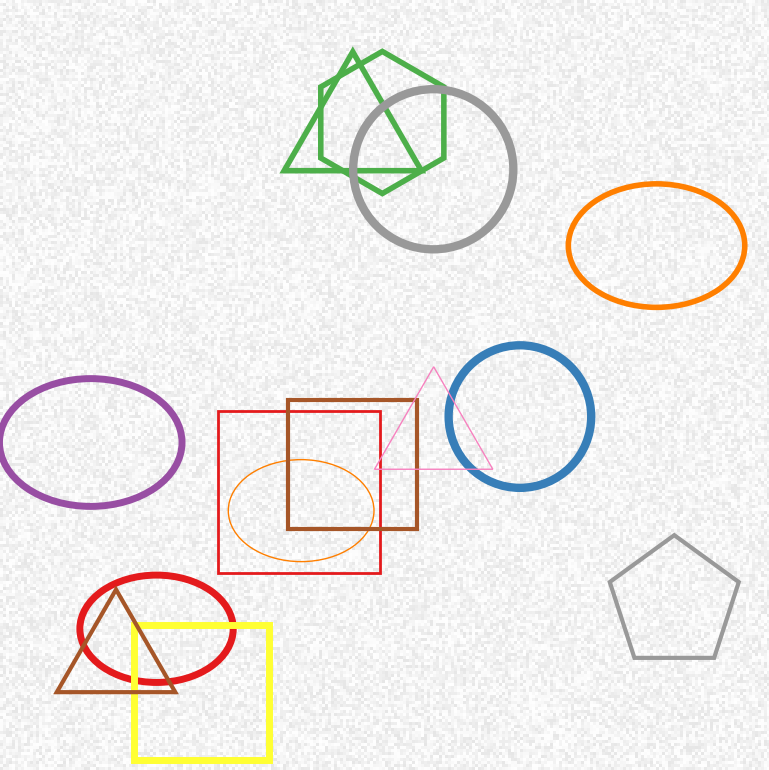[{"shape": "square", "thickness": 1, "radius": 0.53, "center": [0.389, 0.361]}, {"shape": "oval", "thickness": 2.5, "radius": 0.5, "center": [0.203, 0.183]}, {"shape": "circle", "thickness": 3, "radius": 0.46, "center": [0.675, 0.459]}, {"shape": "triangle", "thickness": 2, "radius": 0.51, "center": [0.458, 0.83]}, {"shape": "hexagon", "thickness": 2, "radius": 0.46, "center": [0.497, 0.841]}, {"shape": "oval", "thickness": 2.5, "radius": 0.59, "center": [0.118, 0.425]}, {"shape": "oval", "thickness": 0.5, "radius": 0.47, "center": [0.391, 0.337]}, {"shape": "oval", "thickness": 2, "radius": 0.57, "center": [0.853, 0.681]}, {"shape": "square", "thickness": 2.5, "radius": 0.44, "center": [0.261, 0.101]}, {"shape": "triangle", "thickness": 1.5, "radius": 0.44, "center": [0.151, 0.146]}, {"shape": "square", "thickness": 1.5, "radius": 0.42, "center": [0.457, 0.396]}, {"shape": "triangle", "thickness": 0.5, "radius": 0.44, "center": [0.563, 0.435]}, {"shape": "pentagon", "thickness": 1.5, "radius": 0.44, "center": [0.876, 0.217]}, {"shape": "circle", "thickness": 3, "radius": 0.52, "center": [0.563, 0.78]}]